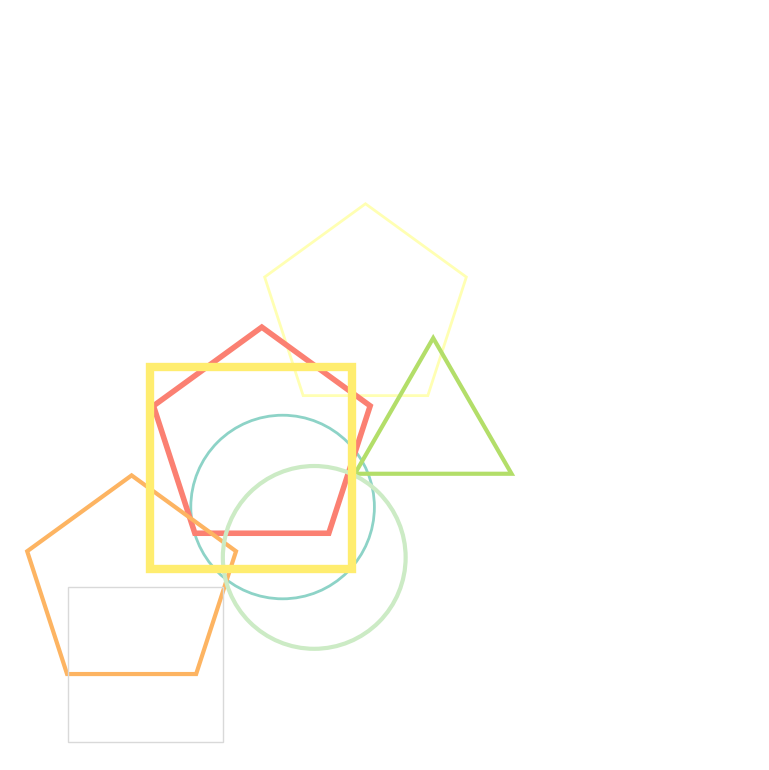[{"shape": "circle", "thickness": 1, "radius": 0.6, "center": [0.367, 0.342]}, {"shape": "pentagon", "thickness": 1, "radius": 0.69, "center": [0.475, 0.598]}, {"shape": "pentagon", "thickness": 2, "radius": 0.74, "center": [0.34, 0.427]}, {"shape": "pentagon", "thickness": 1.5, "radius": 0.71, "center": [0.171, 0.24]}, {"shape": "triangle", "thickness": 1.5, "radius": 0.59, "center": [0.563, 0.443]}, {"shape": "square", "thickness": 0.5, "radius": 0.5, "center": [0.189, 0.137]}, {"shape": "circle", "thickness": 1.5, "radius": 0.59, "center": [0.408, 0.276]}, {"shape": "square", "thickness": 3, "radius": 0.66, "center": [0.326, 0.392]}]